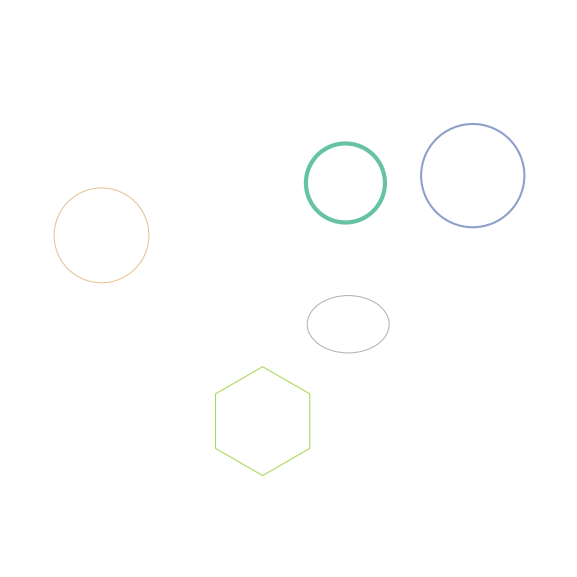[{"shape": "circle", "thickness": 2, "radius": 0.34, "center": [0.598, 0.682]}, {"shape": "circle", "thickness": 1, "radius": 0.45, "center": [0.819, 0.695]}, {"shape": "hexagon", "thickness": 0.5, "radius": 0.47, "center": [0.455, 0.27]}, {"shape": "circle", "thickness": 0.5, "radius": 0.41, "center": [0.176, 0.592]}, {"shape": "oval", "thickness": 0.5, "radius": 0.35, "center": [0.603, 0.438]}]